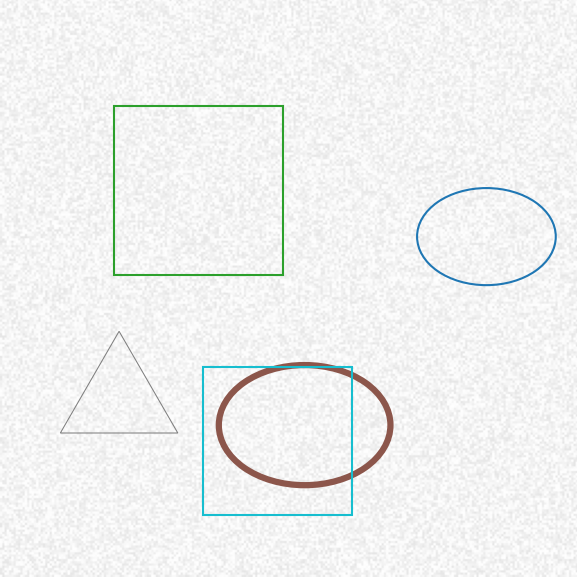[{"shape": "oval", "thickness": 1, "radius": 0.6, "center": [0.842, 0.589]}, {"shape": "square", "thickness": 1, "radius": 0.73, "center": [0.344, 0.67]}, {"shape": "oval", "thickness": 3, "radius": 0.74, "center": [0.528, 0.263]}, {"shape": "triangle", "thickness": 0.5, "radius": 0.59, "center": [0.206, 0.308]}, {"shape": "square", "thickness": 1, "radius": 0.64, "center": [0.48, 0.236]}]